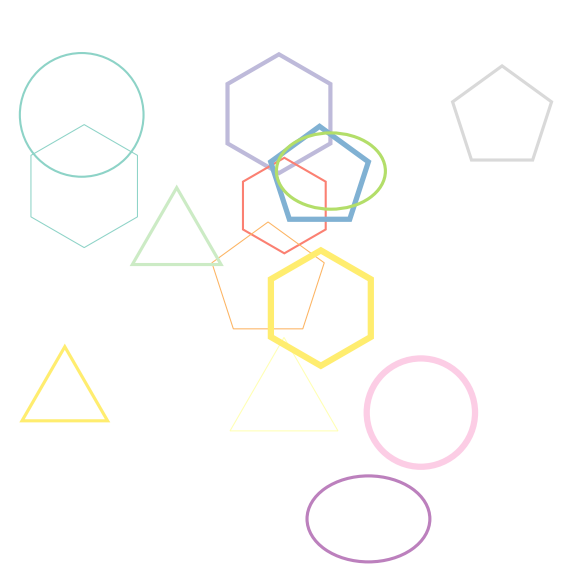[{"shape": "hexagon", "thickness": 0.5, "radius": 0.53, "center": [0.146, 0.677]}, {"shape": "circle", "thickness": 1, "radius": 0.54, "center": [0.141, 0.8]}, {"shape": "triangle", "thickness": 0.5, "radius": 0.54, "center": [0.492, 0.307]}, {"shape": "hexagon", "thickness": 2, "radius": 0.51, "center": [0.483, 0.802]}, {"shape": "hexagon", "thickness": 1, "radius": 0.41, "center": [0.492, 0.643]}, {"shape": "pentagon", "thickness": 2.5, "radius": 0.44, "center": [0.553, 0.691]}, {"shape": "pentagon", "thickness": 0.5, "radius": 0.51, "center": [0.464, 0.512]}, {"shape": "oval", "thickness": 1.5, "radius": 0.47, "center": [0.573, 0.703]}, {"shape": "circle", "thickness": 3, "radius": 0.47, "center": [0.729, 0.285]}, {"shape": "pentagon", "thickness": 1.5, "radius": 0.45, "center": [0.869, 0.795]}, {"shape": "oval", "thickness": 1.5, "radius": 0.53, "center": [0.638, 0.101]}, {"shape": "triangle", "thickness": 1.5, "radius": 0.44, "center": [0.306, 0.585]}, {"shape": "hexagon", "thickness": 3, "radius": 0.5, "center": [0.556, 0.466]}, {"shape": "triangle", "thickness": 1.5, "radius": 0.43, "center": [0.112, 0.313]}]